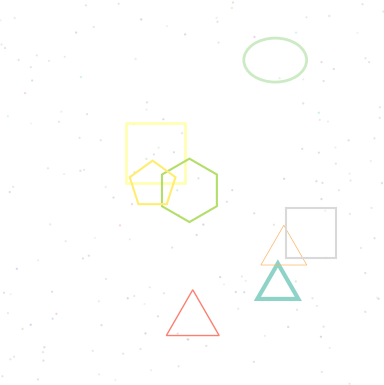[{"shape": "triangle", "thickness": 3, "radius": 0.31, "center": [0.722, 0.254]}, {"shape": "square", "thickness": 2, "radius": 0.39, "center": [0.404, 0.603]}, {"shape": "triangle", "thickness": 1, "radius": 0.4, "center": [0.501, 0.168]}, {"shape": "triangle", "thickness": 0.5, "radius": 0.34, "center": [0.737, 0.346]}, {"shape": "hexagon", "thickness": 1.5, "radius": 0.41, "center": [0.492, 0.506]}, {"shape": "square", "thickness": 1.5, "radius": 0.33, "center": [0.807, 0.394]}, {"shape": "oval", "thickness": 2, "radius": 0.41, "center": [0.715, 0.844]}, {"shape": "pentagon", "thickness": 1.5, "radius": 0.31, "center": [0.396, 0.52]}]